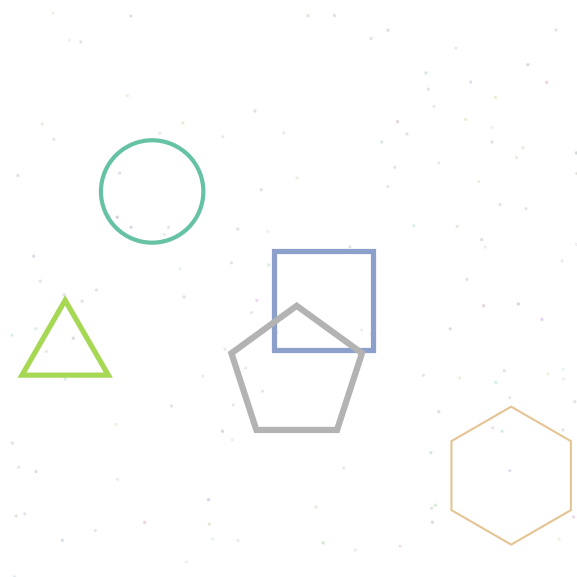[{"shape": "circle", "thickness": 2, "radius": 0.44, "center": [0.263, 0.668]}, {"shape": "square", "thickness": 2.5, "radius": 0.43, "center": [0.56, 0.479]}, {"shape": "triangle", "thickness": 2.5, "radius": 0.43, "center": [0.113, 0.393]}, {"shape": "hexagon", "thickness": 1, "radius": 0.6, "center": [0.885, 0.176]}, {"shape": "pentagon", "thickness": 3, "radius": 0.59, "center": [0.514, 0.351]}]